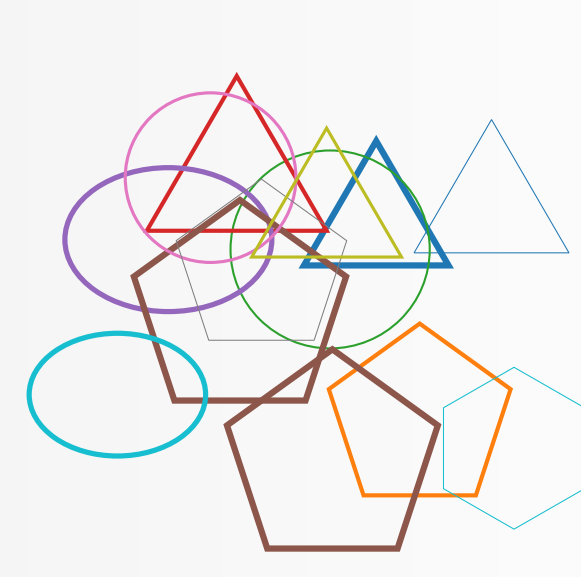[{"shape": "triangle", "thickness": 0.5, "radius": 0.77, "center": [0.846, 0.638]}, {"shape": "triangle", "thickness": 3, "radius": 0.72, "center": [0.647, 0.611]}, {"shape": "pentagon", "thickness": 2, "radius": 0.82, "center": [0.722, 0.274]}, {"shape": "circle", "thickness": 1, "radius": 0.86, "center": [0.568, 0.567]}, {"shape": "triangle", "thickness": 2, "radius": 0.89, "center": [0.407, 0.689]}, {"shape": "oval", "thickness": 2.5, "radius": 0.89, "center": [0.29, 0.584]}, {"shape": "pentagon", "thickness": 3, "radius": 0.95, "center": [0.572, 0.204]}, {"shape": "pentagon", "thickness": 3, "radius": 0.96, "center": [0.413, 0.461]}, {"shape": "circle", "thickness": 1.5, "radius": 0.73, "center": [0.362, 0.692]}, {"shape": "pentagon", "thickness": 0.5, "radius": 0.77, "center": [0.45, 0.535]}, {"shape": "triangle", "thickness": 1.5, "radius": 0.74, "center": [0.562, 0.628]}, {"shape": "oval", "thickness": 2.5, "radius": 0.76, "center": [0.202, 0.316]}, {"shape": "hexagon", "thickness": 0.5, "radius": 0.7, "center": [0.884, 0.223]}]